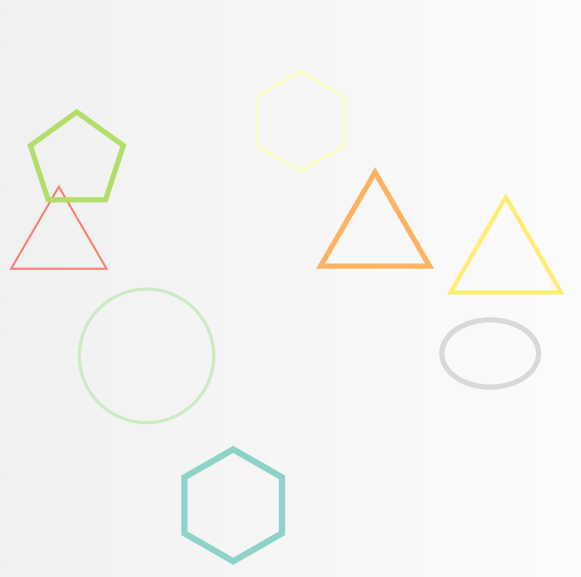[{"shape": "hexagon", "thickness": 3, "radius": 0.48, "center": [0.401, 0.124]}, {"shape": "hexagon", "thickness": 1, "radius": 0.43, "center": [0.517, 0.789]}, {"shape": "triangle", "thickness": 1, "radius": 0.47, "center": [0.101, 0.581]}, {"shape": "triangle", "thickness": 2.5, "radius": 0.54, "center": [0.645, 0.593]}, {"shape": "pentagon", "thickness": 2.5, "radius": 0.42, "center": [0.132, 0.721]}, {"shape": "oval", "thickness": 2.5, "radius": 0.42, "center": [0.843, 0.387]}, {"shape": "circle", "thickness": 1.5, "radius": 0.58, "center": [0.252, 0.383]}, {"shape": "triangle", "thickness": 2, "radius": 0.55, "center": [0.87, 0.548]}]